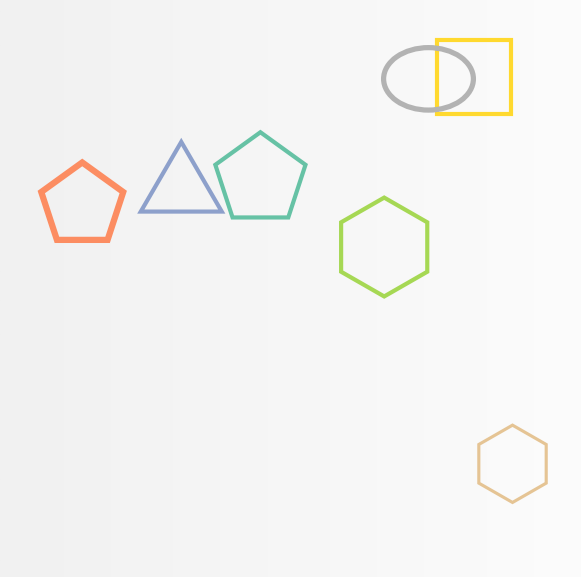[{"shape": "pentagon", "thickness": 2, "radius": 0.41, "center": [0.448, 0.689]}, {"shape": "pentagon", "thickness": 3, "radius": 0.37, "center": [0.142, 0.644]}, {"shape": "triangle", "thickness": 2, "radius": 0.4, "center": [0.312, 0.673]}, {"shape": "hexagon", "thickness": 2, "radius": 0.43, "center": [0.661, 0.571]}, {"shape": "square", "thickness": 2, "radius": 0.32, "center": [0.816, 0.866]}, {"shape": "hexagon", "thickness": 1.5, "radius": 0.33, "center": [0.882, 0.196]}, {"shape": "oval", "thickness": 2.5, "radius": 0.39, "center": [0.737, 0.863]}]